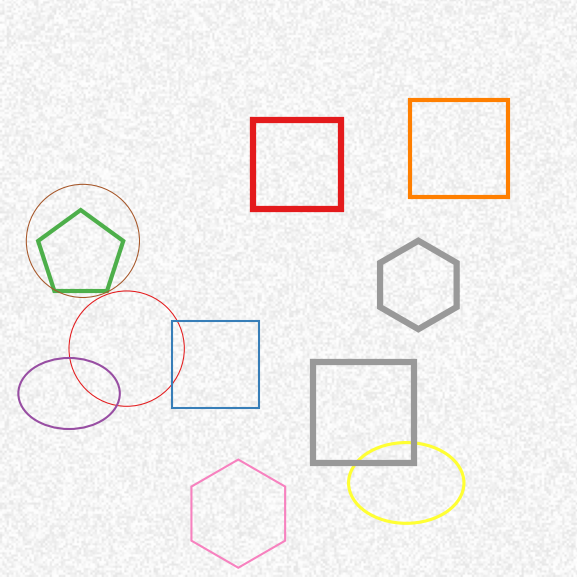[{"shape": "circle", "thickness": 0.5, "radius": 0.5, "center": [0.219, 0.395]}, {"shape": "square", "thickness": 3, "radius": 0.38, "center": [0.514, 0.714]}, {"shape": "square", "thickness": 1, "radius": 0.37, "center": [0.373, 0.368]}, {"shape": "pentagon", "thickness": 2, "radius": 0.39, "center": [0.14, 0.558]}, {"shape": "oval", "thickness": 1, "radius": 0.44, "center": [0.12, 0.318]}, {"shape": "square", "thickness": 2, "radius": 0.42, "center": [0.795, 0.742]}, {"shape": "oval", "thickness": 1.5, "radius": 0.5, "center": [0.703, 0.163]}, {"shape": "circle", "thickness": 0.5, "radius": 0.49, "center": [0.144, 0.582]}, {"shape": "hexagon", "thickness": 1, "radius": 0.47, "center": [0.413, 0.11]}, {"shape": "hexagon", "thickness": 3, "radius": 0.38, "center": [0.724, 0.506]}, {"shape": "square", "thickness": 3, "radius": 0.44, "center": [0.63, 0.285]}]